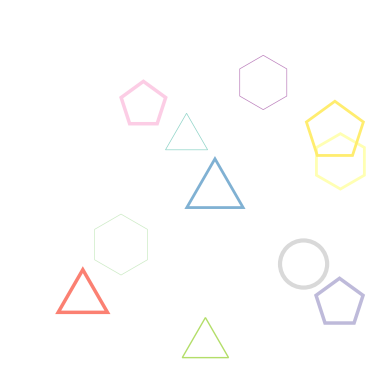[{"shape": "triangle", "thickness": 0.5, "radius": 0.32, "center": [0.485, 0.643]}, {"shape": "hexagon", "thickness": 2, "radius": 0.36, "center": [0.884, 0.581]}, {"shape": "pentagon", "thickness": 2.5, "radius": 0.32, "center": [0.882, 0.213]}, {"shape": "triangle", "thickness": 2.5, "radius": 0.37, "center": [0.215, 0.226]}, {"shape": "triangle", "thickness": 2, "radius": 0.42, "center": [0.558, 0.503]}, {"shape": "triangle", "thickness": 1, "radius": 0.35, "center": [0.534, 0.106]}, {"shape": "pentagon", "thickness": 2.5, "radius": 0.3, "center": [0.372, 0.728]}, {"shape": "circle", "thickness": 3, "radius": 0.31, "center": [0.789, 0.314]}, {"shape": "hexagon", "thickness": 0.5, "radius": 0.35, "center": [0.684, 0.786]}, {"shape": "hexagon", "thickness": 0.5, "radius": 0.4, "center": [0.314, 0.365]}, {"shape": "pentagon", "thickness": 2, "radius": 0.39, "center": [0.87, 0.659]}]